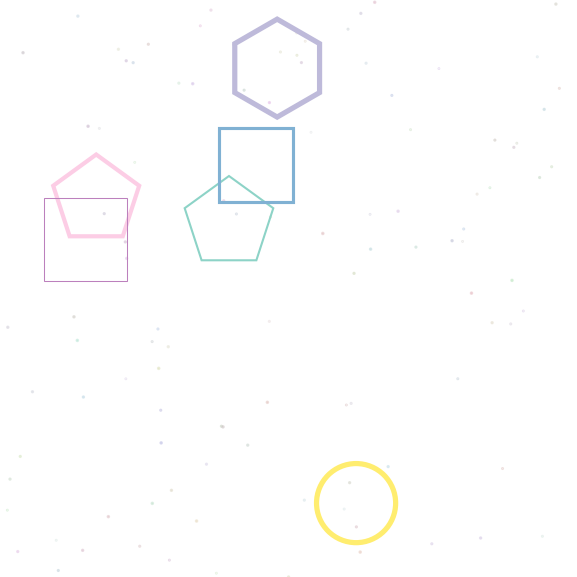[{"shape": "pentagon", "thickness": 1, "radius": 0.4, "center": [0.397, 0.614]}, {"shape": "hexagon", "thickness": 2.5, "radius": 0.42, "center": [0.48, 0.881]}, {"shape": "square", "thickness": 1.5, "radius": 0.32, "center": [0.444, 0.713]}, {"shape": "pentagon", "thickness": 2, "radius": 0.39, "center": [0.167, 0.653]}, {"shape": "square", "thickness": 0.5, "radius": 0.36, "center": [0.149, 0.584]}, {"shape": "circle", "thickness": 2.5, "radius": 0.34, "center": [0.617, 0.128]}]